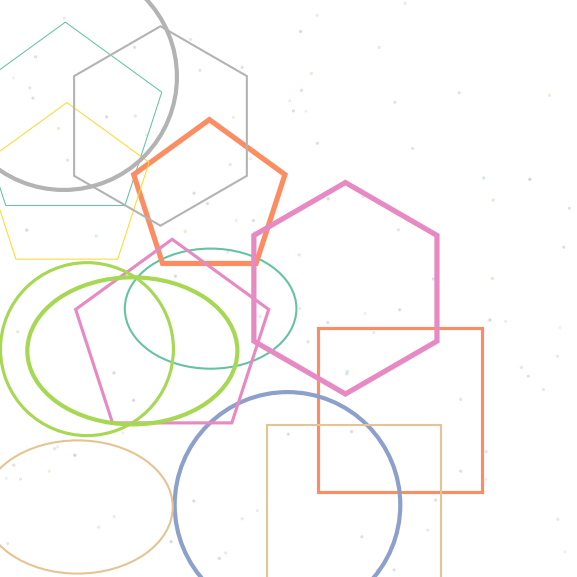[{"shape": "oval", "thickness": 1, "radius": 0.74, "center": [0.365, 0.465]}, {"shape": "pentagon", "thickness": 0.5, "radius": 0.88, "center": [0.113, 0.785]}, {"shape": "pentagon", "thickness": 2.5, "radius": 0.69, "center": [0.362, 0.654]}, {"shape": "square", "thickness": 1.5, "radius": 0.71, "center": [0.693, 0.289]}, {"shape": "circle", "thickness": 2, "radius": 0.98, "center": [0.498, 0.125]}, {"shape": "hexagon", "thickness": 2.5, "radius": 0.92, "center": [0.598, 0.5]}, {"shape": "pentagon", "thickness": 1.5, "radius": 0.88, "center": [0.298, 0.409]}, {"shape": "circle", "thickness": 1.5, "radius": 0.75, "center": [0.151, 0.395]}, {"shape": "oval", "thickness": 2, "radius": 0.91, "center": [0.229, 0.392]}, {"shape": "pentagon", "thickness": 0.5, "radius": 0.75, "center": [0.116, 0.672]}, {"shape": "square", "thickness": 1, "radius": 0.75, "center": [0.614, 0.113]}, {"shape": "oval", "thickness": 1, "radius": 0.82, "center": [0.134, 0.121]}, {"shape": "circle", "thickness": 2, "radius": 0.98, "center": [0.11, 0.866]}, {"shape": "hexagon", "thickness": 1, "radius": 0.86, "center": [0.278, 0.781]}]